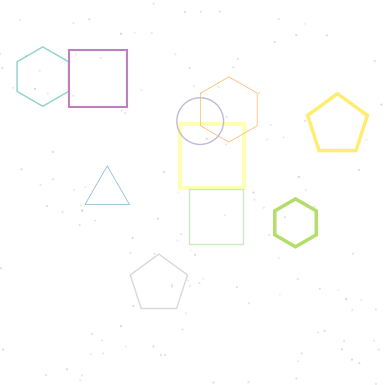[{"shape": "hexagon", "thickness": 1, "radius": 0.39, "center": [0.111, 0.801]}, {"shape": "square", "thickness": 3, "radius": 0.42, "center": [0.55, 0.595]}, {"shape": "circle", "thickness": 1, "radius": 0.3, "center": [0.52, 0.685]}, {"shape": "triangle", "thickness": 0.5, "radius": 0.33, "center": [0.279, 0.502]}, {"shape": "hexagon", "thickness": 0.5, "radius": 0.42, "center": [0.595, 0.716]}, {"shape": "hexagon", "thickness": 2.5, "radius": 0.31, "center": [0.768, 0.421]}, {"shape": "pentagon", "thickness": 1, "radius": 0.39, "center": [0.413, 0.262]}, {"shape": "square", "thickness": 1.5, "radius": 0.37, "center": [0.255, 0.796]}, {"shape": "square", "thickness": 1, "radius": 0.35, "center": [0.561, 0.437]}, {"shape": "pentagon", "thickness": 2.5, "radius": 0.41, "center": [0.877, 0.675]}]